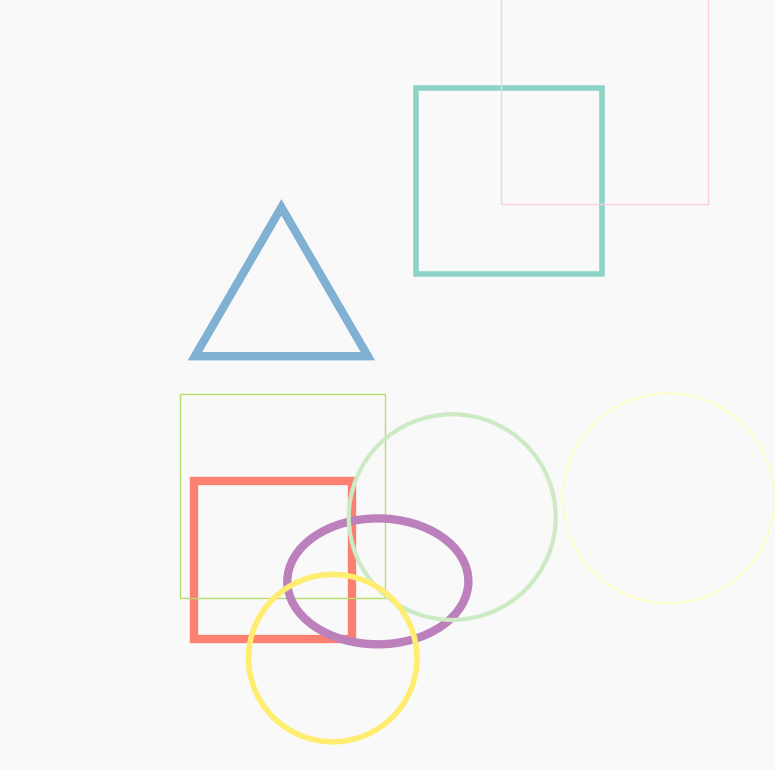[{"shape": "square", "thickness": 2, "radius": 0.6, "center": [0.657, 0.765]}, {"shape": "circle", "thickness": 0.5, "radius": 0.68, "center": [0.862, 0.353]}, {"shape": "square", "thickness": 3, "radius": 0.51, "center": [0.352, 0.273]}, {"shape": "triangle", "thickness": 3, "radius": 0.64, "center": [0.363, 0.602]}, {"shape": "square", "thickness": 0.5, "radius": 0.66, "center": [0.364, 0.355]}, {"shape": "square", "thickness": 0.5, "radius": 0.67, "center": [0.78, 0.869]}, {"shape": "oval", "thickness": 3, "radius": 0.58, "center": [0.488, 0.245]}, {"shape": "circle", "thickness": 1.5, "radius": 0.67, "center": [0.584, 0.328]}, {"shape": "circle", "thickness": 2, "radius": 0.54, "center": [0.429, 0.145]}]